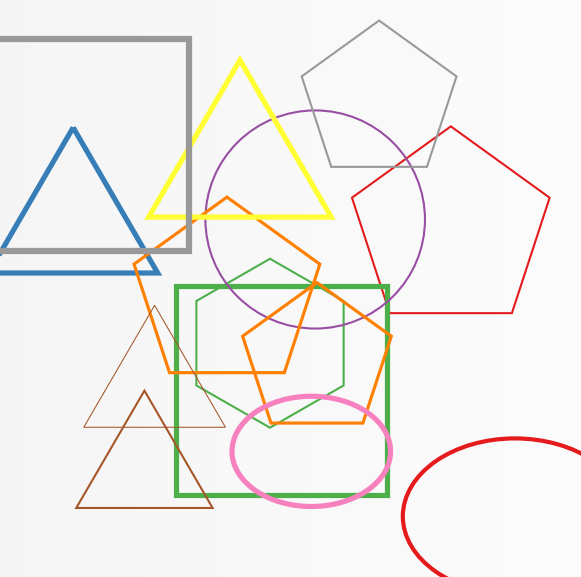[{"shape": "oval", "thickness": 2, "radius": 0.96, "center": [0.886, 0.105]}, {"shape": "pentagon", "thickness": 1, "radius": 0.89, "center": [0.776, 0.602]}, {"shape": "triangle", "thickness": 2.5, "radius": 0.84, "center": [0.126, 0.61]}, {"shape": "square", "thickness": 2.5, "radius": 0.91, "center": [0.484, 0.323]}, {"shape": "hexagon", "thickness": 1, "radius": 0.73, "center": [0.465, 0.405]}, {"shape": "circle", "thickness": 1, "radius": 0.94, "center": [0.542, 0.619]}, {"shape": "pentagon", "thickness": 1.5, "radius": 0.67, "center": [0.545, 0.375]}, {"shape": "pentagon", "thickness": 1.5, "radius": 0.84, "center": [0.39, 0.49]}, {"shape": "triangle", "thickness": 2.5, "radius": 0.91, "center": [0.413, 0.714]}, {"shape": "triangle", "thickness": 0.5, "radius": 0.7, "center": [0.266, 0.33]}, {"shape": "triangle", "thickness": 1, "radius": 0.68, "center": [0.248, 0.187]}, {"shape": "oval", "thickness": 2.5, "radius": 0.68, "center": [0.536, 0.218]}, {"shape": "square", "thickness": 3, "radius": 0.92, "center": [0.142, 0.749]}, {"shape": "pentagon", "thickness": 1, "radius": 0.7, "center": [0.652, 0.824]}]